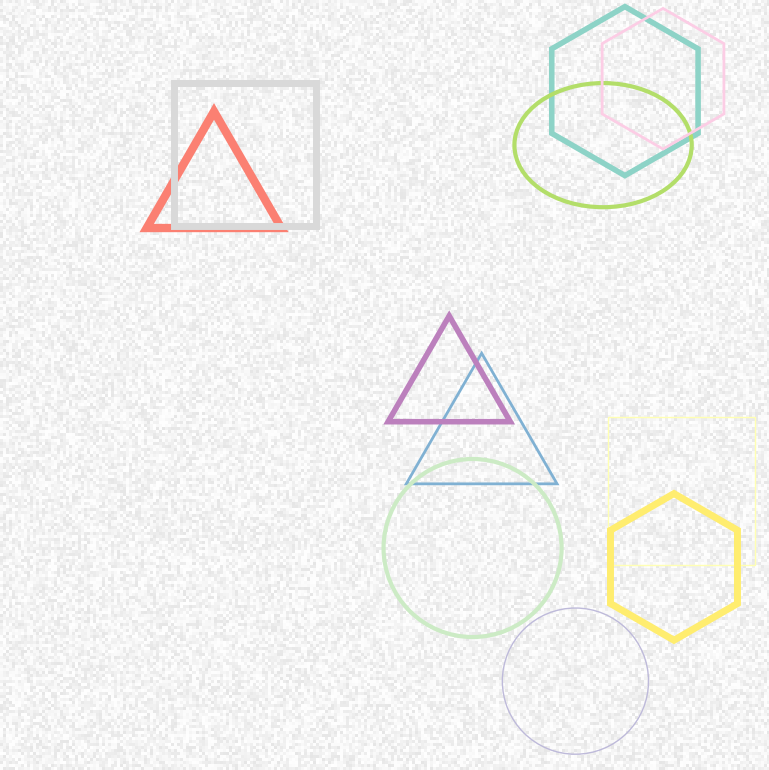[{"shape": "hexagon", "thickness": 2, "radius": 0.55, "center": [0.812, 0.882]}, {"shape": "square", "thickness": 0.5, "radius": 0.48, "center": [0.885, 0.363]}, {"shape": "circle", "thickness": 0.5, "radius": 0.47, "center": [0.747, 0.115]}, {"shape": "triangle", "thickness": 3, "radius": 0.5, "center": [0.278, 0.754]}, {"shape": "triangle", "thickness": 1, "radius": 0.57, "center": [0.626, 0.428]}, {"shape": "oval", "thickness": 1.5, "radius": 0.58, "center": [0.783, 0.812]}, {"shape": "hexagon", "thickness": 1, "radius": 0.46, "center": [0.861, 0.898]}, {"shape": "square", "thickness": 2.5, "radius": 0.46, "center": [0.318, 0.799]}, {"shape": "triangle", "thickness": 2, "radius": 0.46, "center": [0.583, 0.498]}, {"shape": "circle", "thickness": 1.5, "radius": 0.58, "center": [0.614, 0.288]}, {"shape": "hexagon", "thickness": 2.5, "radius": 0.48, "center": [0.875, 0.264]}]